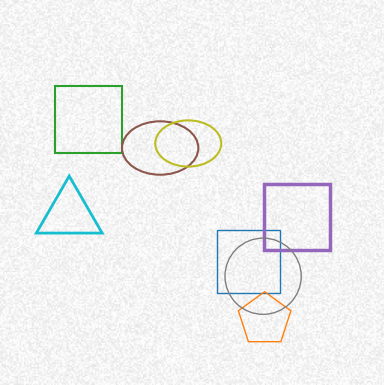[{"shape": "square", "thickness": 1, "radius": 0.41, "center": [0.645, 0.321]}, {"shape": "pentagon", "thickness": 1, "radius": 0.36, "center": [0.687, 0.171]}, {"shape": "square", "thickness": 1.5, "radius": 0.44, "center": [0.23, 0.691]}, {"shape": "square", "thickness": 2.5, "radius": 0.43, "center": [0.772, 0.436]}, {"shape": "oval", "thickness": 1.5, "radius": 0.5, "center": [0.416, 0.616]}, {"shape": "circle", "thickness": 1, "radius": 0.5, "center": [0.683, 0.283]}, {"shape": "oval", "thickness": 1.5, "radius": 0.43, "center": [0.489, 0.627]}, {"shape": "triangle", "thickness": 2, "radius": 0.49, "center": [0.18, 0.444]}]